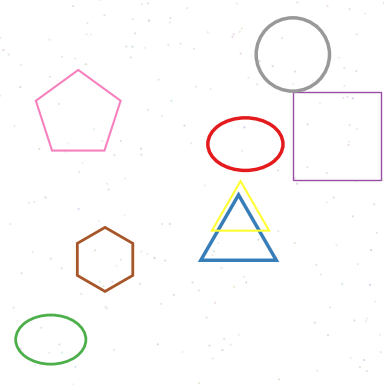[{"shape": "oval", "thickness": 2.5, "radius": 0.49, "center": [0.637, 0.626]}, {"shape": "triangle", "thickness": 2.5, "radius": 0.57, "center": [0.62, 0.381]}, {"shape": "oval", "thickness": 2, "radius": 0.46, "center": [0.132, 0.118]}, {"shape": "square", "thickness": 1, "radius": 0.57, "center": [0.875, 0.648]}, {"shape": "triangle", "thickness": 1.5, "radius": 0.43, "center": [0.625, 0.444]}, {"shape": "hexagon", "thickness": 2, "radius": 0.42, "center": [0.273, 0.326]}, {"shape": "pentagon", "thickness": 1.5, "radius": 0.58, "center": [0.203, 0.703]}, {"shape": "circle", "thickness": 2.5, "radius": 0.48, "center": [0.761, 0.859]}]